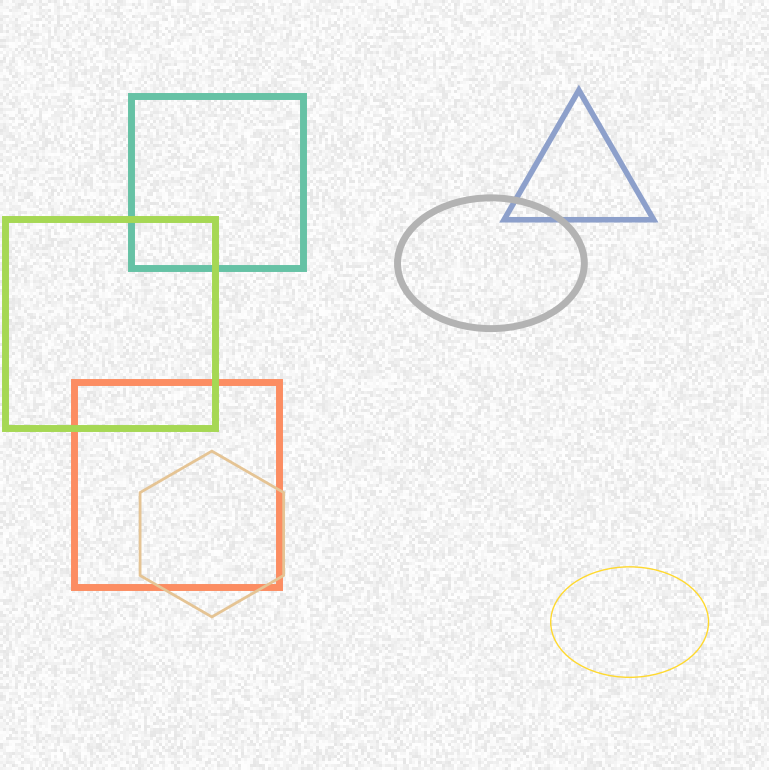[{"shape": "square", "thickness": 2.5, "radius": 0.56, "center": [0.282, 0.763]}, {"shape": "square", "thickness": 2.5, "radius": 0.67, "center": [0.229, 0.371]}, {"shape": "triangle", "thickness": 2, "radius": 0.56, "center": [0.752, 0.771]}, {"shape": "square", "thickness": 2.5, "radius": 0.68, "center": [0.143, 0.58]}, {"shape": "oval", "thickness": 0.5, "radius": 0.51, "center": [0.818, 0.192]}, {"shape": "hexagon", "thickness": 1, "radius": 0.54, "center": [0.275, 0.306]}, {"shape": "oval", "thickness": 2.5, "radius": 0.61, "center": [0.638, 0.658]}]